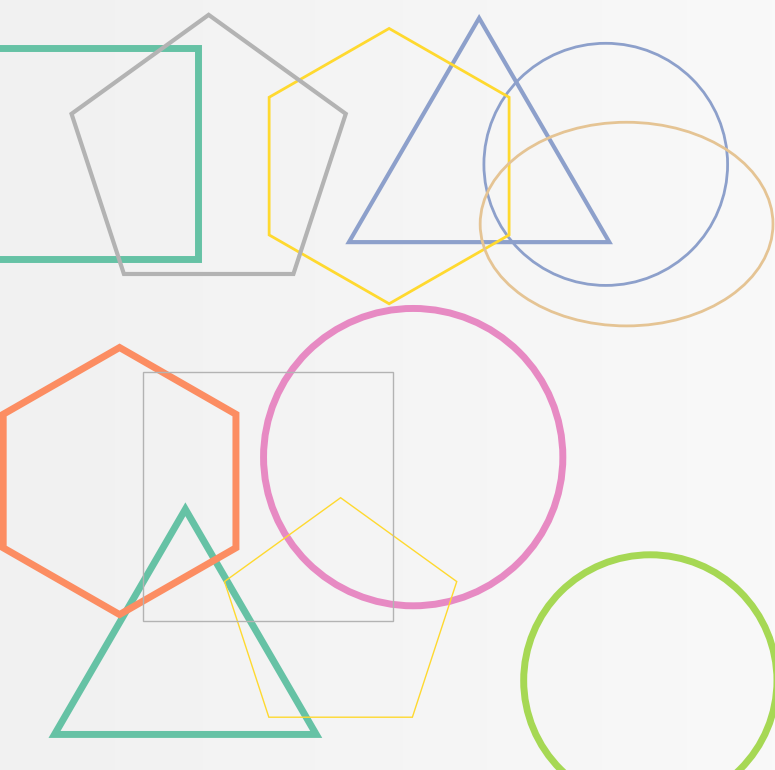[{"shape": "square", "thickness": 2.5, "radius": 0.69, "center": [0.118, 0.801]}, {"shape": "triangle", "thickness": 2.5, "radius": 0.97, "center": [0.239, 0.144]}, {"shape": "hexagon", "thickness": 2.5, "radius": 0.87, "center": [0.154, 0.375]}, {"shape": "circle", "thickness": 1, "radius": 0.79, "center": [0.782, 0.787]}, {"shape": "triangle", "thickness": 1.5, "radius": 0.97, "center": [0.618, 0.783]}, {"shape": "circle", "thickness": 2.5, "radius": 0.97, "center": [0.533, 0.406]}, {"shape": "circle", "thickness": 2.5, "radius": 0.82, "center": [0.839, 0.116]}, {"shape": "hexagon", "thickness": 1, "radius": 0.89, "center": [0.502, 0.784]}, {"shape": "pentagon", "thickness": 0.5, "radius": 0.79, "center": [0.439, 0.196]}, {"shape": "oval", "thickness": 1, "radius": 0.94, "center": [0.808, 0.709]}, {"shape": "pentagon", "thickness": 1.5, "radius": 0.93, "center": [0.269, 0.795]}, {"shape": "square", "thickness": 0.5, "radius": 0.81, "center": [0.346, 0.355]}]